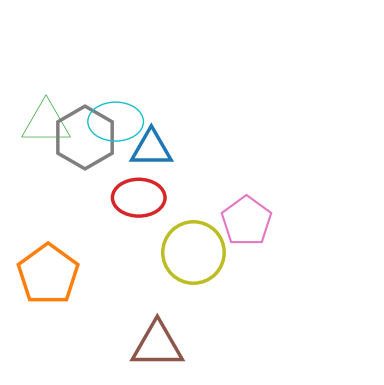[{"shape": "triangle", "thickness": 2.5, "radius": 0.3, "center": [0.393, 0.614]}, {"shape": "pentagon", "thickness": 2.5, "radius": 0.41, "center": [0.125, 0.288]}, {"shape": "triangle", "thickness": 0.5, "radius": 0.37, "center": [0.12, 0.681]}, {"shape": "oval", "thickness": 2.5, "radius": 0.34, "center": [0.36, 0.487]}, {"shape": "triangle", "thickness": 2.5, "radius": 0.38, "center": [0.409, 0.104]}, {"shape": "pentagon", "thickness": 1.5, "radius": 0.34, "center": [0.64, 0.426]}, {"shape": "hexagon", "thickness": 2.5, "radius": 0.41, "center": [0.221, 0.643]}, {"shape": "circle", "thickness": 2.5, "radius": 0.4, "center": [0.503, 0.344]}, {"shape": "oval", "thickness": 1, "radius": 0.36, "center": [0.3, 0.684]}]